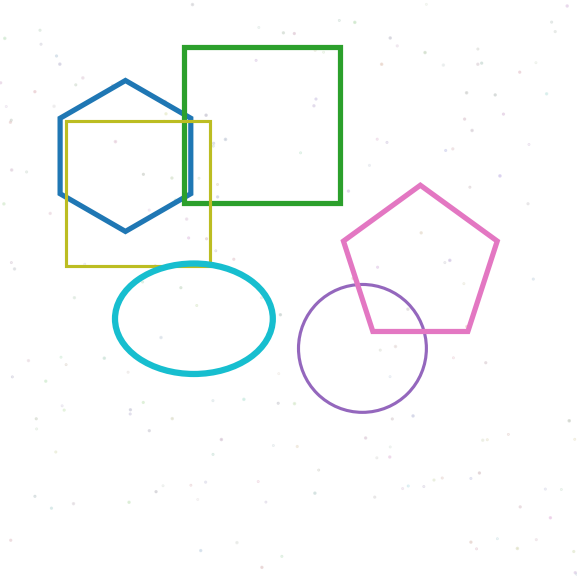[{"shape": "hexagon", "thickness": 2.5, "radius": 0.65, "center": [0.217, 0.729]}, {"shape": "square", "thickness": 2.5, "radius": 0.67, "center": [0.453, 0.782]}, {"shape": "circle", "thickness": 1.5, "radius": 0.55, "center": [0.628, 0.396]}, {"shape": "pentagon", "thickness": 2.5, "radius": 0.7, "center": [0.728, 0.538]}, {"shape": "square", "thickness": 1.5, "radius": 0.63, "center": [0.239, 0.664]}, {"shape": "oval", "thickness": 3, "radius": 0.68, "center": [0.336, 0.447]}]